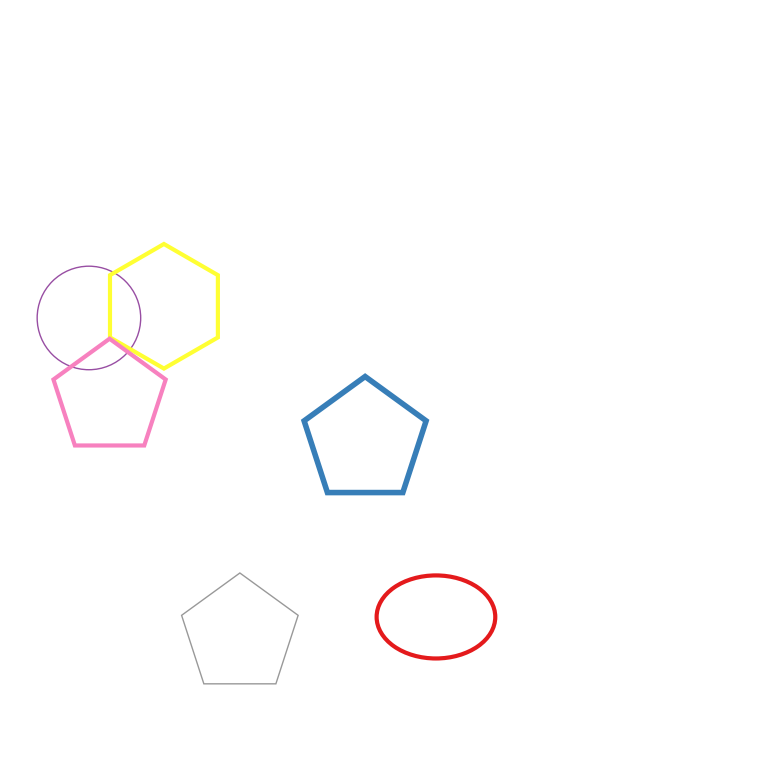[{"shape": "oval", "thickness": 1.5, "radius": 0.39, "center": [0.566, 0.199]}, {"shape": "pentagon", "thickness": 2, "radius": 0.42, "center": [0.474, 0.428]}, {"shape": "circle", "thickness": 0.5, "radius": 0.34, "center": [0.115, 0.587]}, {"shape": "hexagon", "thickness": 1.5, "radius": 0.4, "center": [0.213, 0.602]}, {"shape": "pentagon", "thickness": 1.5, "radius": 0.38, "center": [0.142, 0.483]}, {"shape": "pentagon", "thickness": 0.5, "radius": 0.4, "center": [0.312, 0.176]}]